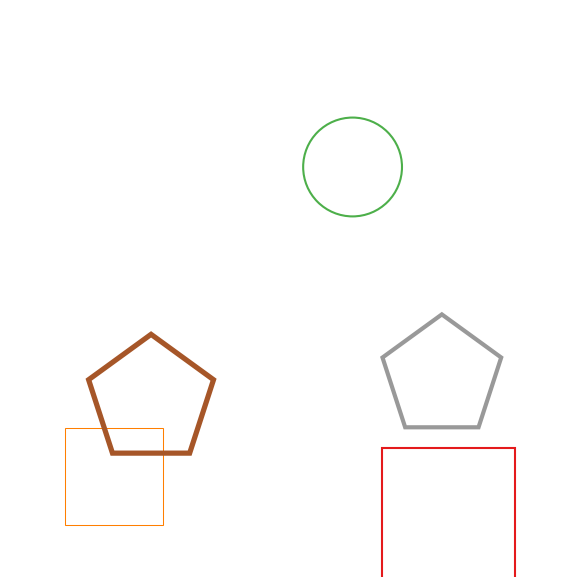[{"shape": "square", "thickness": 1, "radius": 0.58, "center": [0.776, 0.108]}, {"shape": "circle", "thickness": 1, "radius": 0.43, "center": [0.611, 0.71]}, {"shape": "square", "thickness": 0.5, "radius": 0.42, "center": [0.197, 0.174]}, {"shape": "pentagon", "thickness": 2.5, "radius": 0.57, "center": [0.262, 0.306]}, {"shape": "pentagon", "thickness": 2, "radius": 0.54, "center": [0.765, 0.347]}]